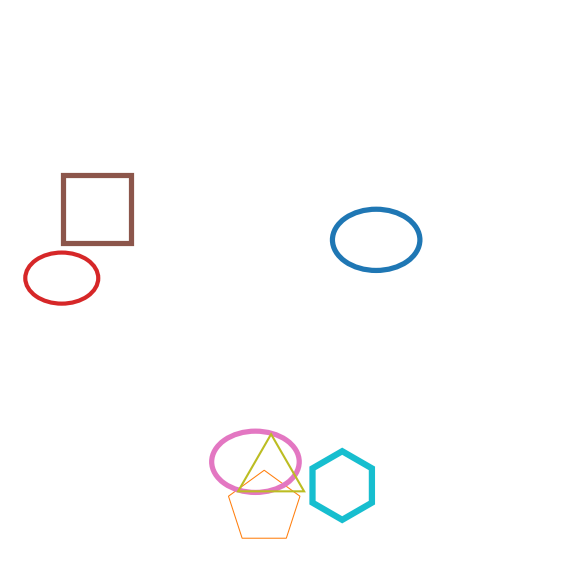[{"shape": "oval", "thickness": 2.5, "radius": 0.38, "center": [0.651, 0.584]}, {"shape": "pentagon", "thickness": 0.5, "radius": 0.33, "center": [0.458, 0.12]}, {"shape": "oval", "thickness": 2, "radius": 0.32, "center": [0.107, 0.518]}, {"shape": "square", "thickness": 2.5, "radius": 0.29, "center": [0.169, 0.637]}, {"shape": "oval", "thickness": 2.5, "radius": 0.38, "center": [0.442, 0.199]}, {"shape": "triangle", "thickness": 1, "radius": 0.33, "center": [0.469, 0.181]}, {"shape": "hexagon", "thickness": 3, "radius": 0.3, "center": [0.593, 0.158]}]